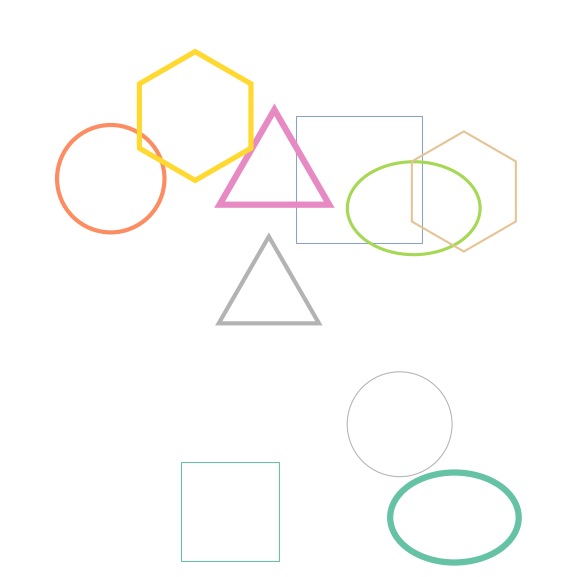[{"shape": "square", "thickness": 0.5, "radius": 0.43, "center": [0.398, 0.113]}, {"shape": "oval", "thickness": 3, "radius": 0.56, "center": [0.787, 0.103]}, {"shape": "circle", "thickness": 2, "radius": 0.47, "center": [0.192, 0.69]}, {"shape": "square", "thickness": 0.5, "radius": 0.55, "center": [0.622, 0.689]}, {"shape": "triangle", "thickness": 3, "radius": 0.55, "center": [0.475, 0.7]}, {"shape": "oval", "thickness": 1.5, "radius": 0.57, "center": [0.716, 0.639]}, {"shape": "hexagon", "thickness": 2.5, "radius": 0.56, "center": [0.338, 0.798]}, {"shape": "hexagon", "thickness": 1, "radius": 0.52, "center": [0.803, 0.668]}, {"shape": "circle", "thickness": 0.5, "radius": 0.45, "center": [0.692, 0.265]}, {"shape": "triangle", "thickness": 2, "radius": 0.5, "center": [0.466, 0.489]}]